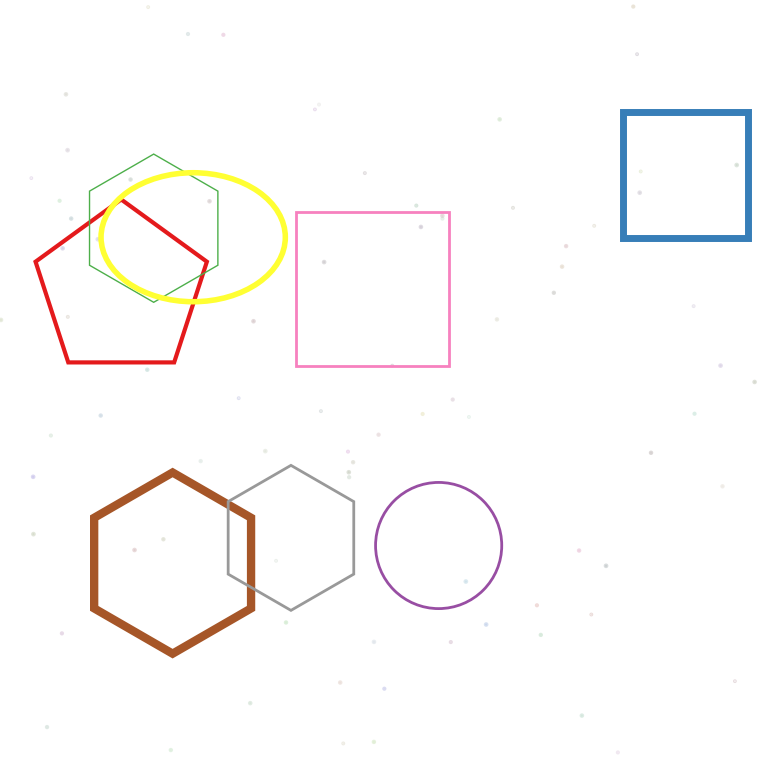[{"shape": "pentagon", "thickness": 1.5, "radius": 0.58, "center": [0.157, 0.624]}, {"shape": "square", "thickness": 2.5, "radius": 0.41, "center": [0.89, 0.773]}, {"shape": "hexagon", "thickness": 0.5, "radius": 0.48, "center": [0.2, 0.704]}, {"shape": "circle", "thickness": 1, "radius": 0.41, "center": [0.57, 0.292]}, {"shape": "oval", "thickness": 2, "radius": 0.6, "center": [0.251, 0.692]}, {"shape": "hexagon", "thickness": 3, "radius": 0.59, "center": [0.224, 0.269]}, {"shape": "square", "thickness": 1, "radius": 0.5, "center": [0.484, 0.624]}, {"shape": "hexagon", "thickness": 1, "radius": 0.47, "center": [0.378, 0.301]}]